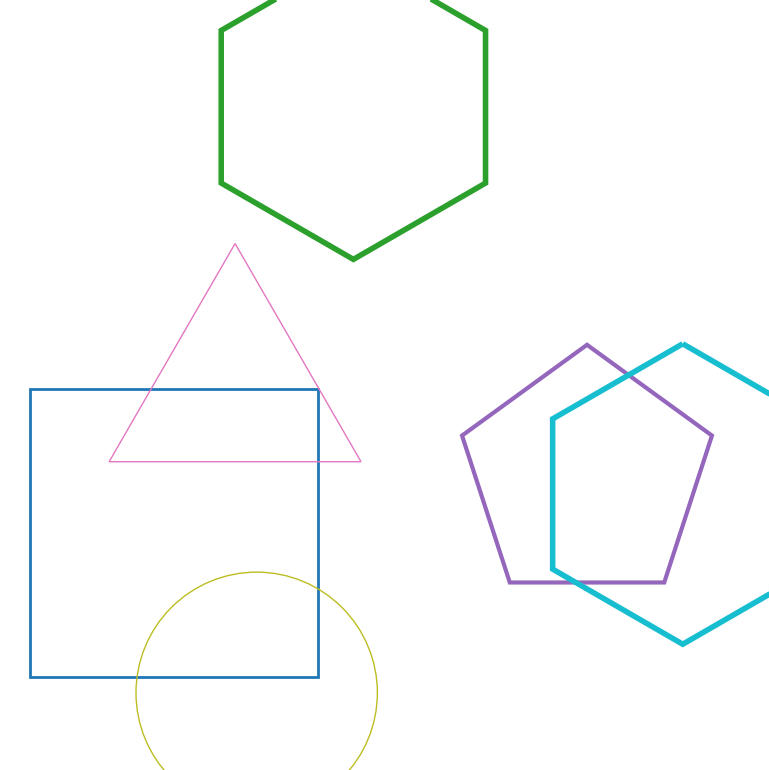[{"shape": "square", "thickness": 1, "radius": 0.93, "center": [0.226, 0.308]}, {"shape": "hexagon", "thickness": 2, "radius": 0.99, "center": [0.459, 0.861]}, {"shape": "pentagon", "thickness": 1.5, "radius": 0.85, "center": [0.762, 0.382]}, {"shape": "triangle", "thickness": 0.5, "radius": 0.94, "center": [0.305, 0.495]}, {"shape": "circle", "thickness": 0.5, "radius": 0.78, "center": [0.333, 0.1]}, {"shape": "hexagon", "thickness": 2, "radius": 0.98, "center": [0.887, 0.358]}]